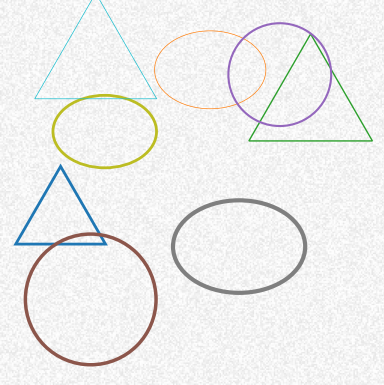[{"shape": "triangle", "thickness": 2, "radius": 0.67, "center": [0.157, 0.433]}, {"shape": "oval", "thickness": 0.5, "radius": 0.72, "center": [0.546, 0.819]}, {"shape": "triangle", "thickness": 1, "radius": 0.93, "center": [0.807, 0.727]}, {"shape": "circle", "thickness": 1.5, "radius": 0.67, "center": [0.727, 0.806]}, {"shape": "circle", "thickness": 2.5, "radius": 0.85, "center": [0.236, 0.222]}, {"shape": "oval", "thickness": 3, "radius": 0.86, "center": [0.621, 0.36]}, {"shape": "oval", "thickness": 2, "radius": 0.67, "center": [0.272, 0.658]}, {"shape": "triangle", "thickness": 0.5, "radius": 0.91, "center": [0.249, 0.835]}]